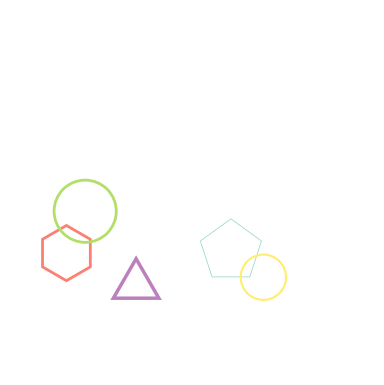[{"shape": "pentagon", "thickness": 0.5, "radius": 0.42, "center": [0.6, 0.348]}, {"shape": "hexagon", "thickness": 2, "radius": 0.36, "center": [0.173, 0.343]}, {"shape": "circle", "thickness": 2, "radius": 0.4, "center": [0.221, 0.451]}, {"shape": "triangle", "thickness": 2.5, "radius": 0.34, "center": [0.353, 0.26]}, {"shape": "circle", "thickness": 1.5, "radius": 0.29, "center": [0.684, 0.28]}]